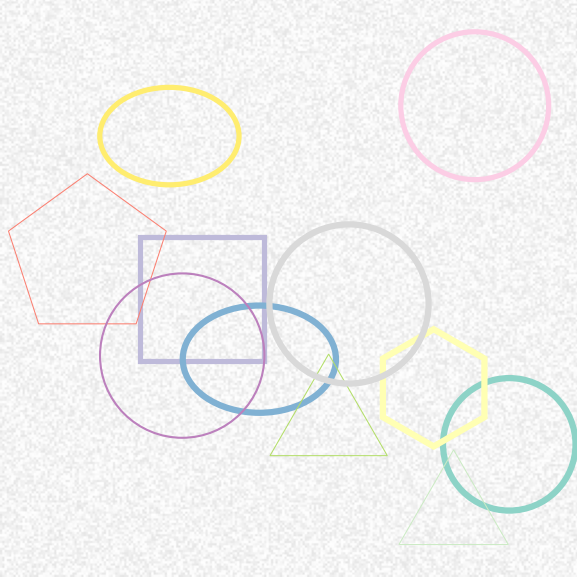[{"shape": "circle", "thickness": 3, "radius": 0.57, "center": [0.882, 0.23]}, {"shape": "hexagon", "thickness": 3, "radius": 0.51, "center": [0.751, 0.328]}, {"shape": "square", "thickness": 2.5, "radius": 0.54, "center": [0.35, 0.482]}, {"shape": "pentagon", "thickness": 0.5, "radius": 0.72, "center": [0.151, 0.555]}, {"shape": "oval", "thickness": 3, "radius": 0.66, "center": [0.449, 0.377]}, {"shape": "triangle", "thickness": 0.5, "radius": 0.59, "center": [0.569, 0.269]}, {"shape": "circle", "thickness": 2.5, "radius": 0.64, "center": [0.822, 0.816]}, {"shape": "circle", "thickness": 3, "radius": 0.69, "center": [0.604, 0.473]}, {"shape": "circle", "thickness": 1, "radius": 0.71, "center": [0.316, 0.383]}, {"shape": "triangle", "thickness": 0.5, "radius": 0.55, "center": [0.785, 0.111]}, {"shape": "oval", "thickness": 2.5, "radius": 0.6, "center": [0.293, 0.763]}]